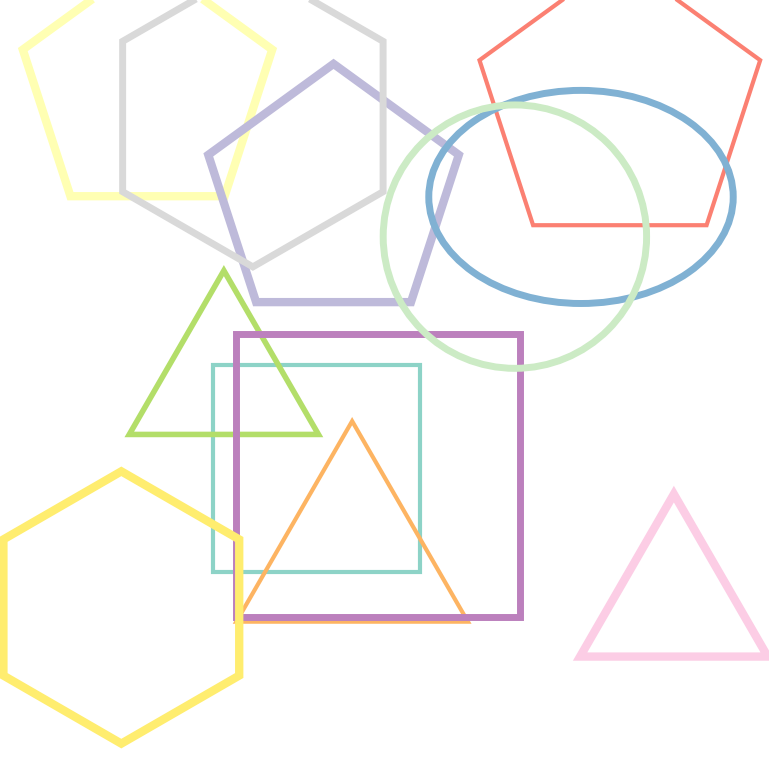[{"shape": "square", "thickness": 1.5, "radius": 0.67, "center": [0.411, 0.391]}, {"shape": "pentagon", "thickness": 3, "radius": 0.85, "center": [0.192, 0.883]}, {"shape": "pentagon", "thickness": 3, "radius": 0.86, "center": [0.433, 0.746]}, {"shape": "pentagon", "thickness": 1.5, "radius": 0.96, "center": [0.805, 0.863]}, {"shape": "oval", "thickness": 2.5, "radius": 0.99, "center": [0.755, 0.744]}, {"shape": "triangle", "thickness": 1.5, "radius": 0.87, "center": [0.457, 0.279]}, {"shape": "triangle", "thickness": 2, "radius": 0.71, "center": [0.291, 0.507]}, {"shape": "triangle", "thickness": 3, "radius": 0.7, "center": [0.875, 0.218]}, {"shape": "hexagon", "thickness": 2.5, "radius": 0.98, "center": [0.328, 0.849]}, {"shape": "square", "thickness": 2.5, "radius": 0.92, "center": [0.491, 0.383]}, {"shape": "circle", "thickness": 2.5, "radius": 0.86, "center": [0.669, 0.693]}, {"shape": "hexagon", "thickness": 3, "radius": 0.88, "center": [0.158, 0.211]}]